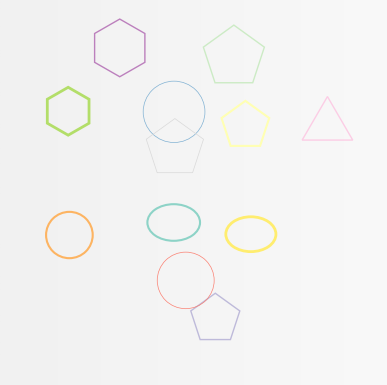[{"shape": "oval", "thickness": 1.5, "radius": 0.34, "center": [0.448, 0.422]}, {"shape": "pentagon", "thickness": 1.5, "radius": 0.32, "center": [0.633, 0.673]}, {"shape": "pentagon", "thickness": 1, "radius": 0.33, "center": [0.556, 0.172]}, {"shape": "circle", "thickness": 0.5, "radius": 0.37, "center": [0.479, 0.272]}, {"shape": "circle", "thickness": 0.5, "radius": 0.4, "center": [0.449, 0.71]}, {"shape": "circle", "thickness": 1.5, "radius": 0.3, "center": [0.179, 0.39]}, {"shape": "hexagon", "thickness": 2, "radius": 0.31, "center": [0.176, 0.711]}, {"shape": "triangle", "thickness": 1, "radius": 0.38, "center": [0.845, 0.674]}, {"shape": "pentagon", "thickness": 0.5, "radius": 0.39, "center": [0.451, 0.614]}, {"shape": "hexagon", "thickness": 1, "radius": 0.37, "center": [0.309, 0.876]}, {"shape": "pentagon", "thickness": 1, "radius": 0.41, "center": [0.604, 0.852]}, {"shape": "oval", "thickness": 2, "radius": 0.32, "center": [0.647, 0.392]}]